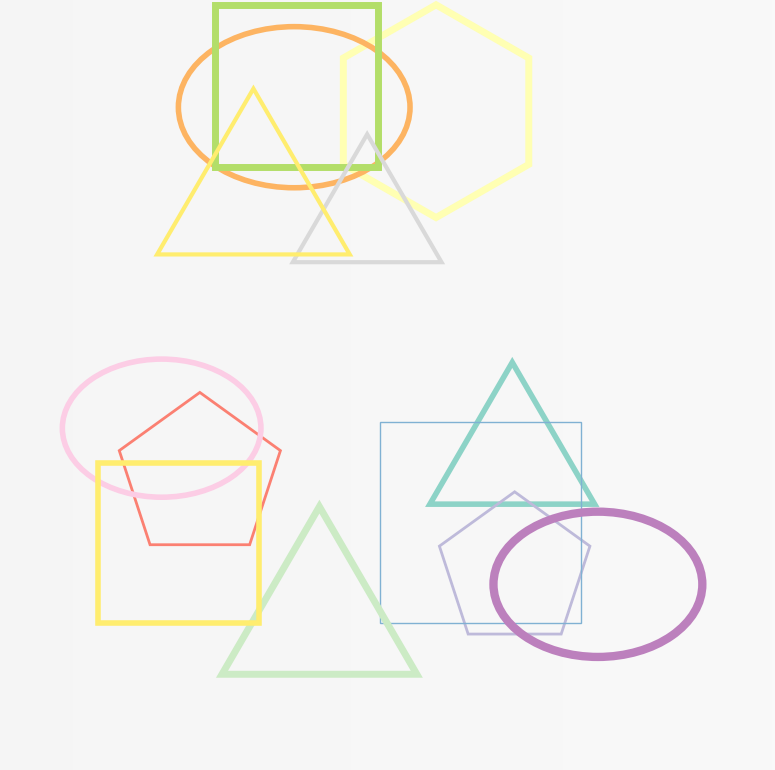[{"shape": "triangle", "thickness": 2, "radius": 0.61, "center": [0.661, 0.407]}, {"shape": "hexagon", "thickness": 2.5, "radius": 0.69, "center": [0.563, 0.856]}, {"shape": "pentagon", "thickness": 1, "radius": 0.51, "center": [0.664, 0.259]}, {"shape": "pentagon", "thickness": 1, "radius": 0.55, "center": [0.258, 0.381]}, {"shape": "square", "thickness": 0.5, "radius": 0.65, "center": [0.62, 0.322]}, {"shape": "oval", "thickness": 2, "radius": 0.75, "center": [0.38, 0.861]}, {"shape": "square", "thickness": 2.5, "radius": 0.53, "center": [0.382, 0.889]}, {"shape": "oval", "thickness": 2, "radius": 0.64, "center": [0.209, 0.444]}, {"shape": "triangle", "thickness": 1.5, "radius": 0.55, "center": [0.474, 0.715]}, {"shape": "oval", "thickness": 3, "radius": 0.67, "center": [0.771, 0.241]}, {"shape": "triangle", "thickness": 2.5, "radius": 0.73, "center": [0.412, 0.197]}, {"shape": "triangle", "thickness": 1.5, "radius": 0.72, "center": [0.327, 0.741]}, {"shape": "square", "thickness": 2, "radius": 0.52, "center": [0.23, 0.295]}]